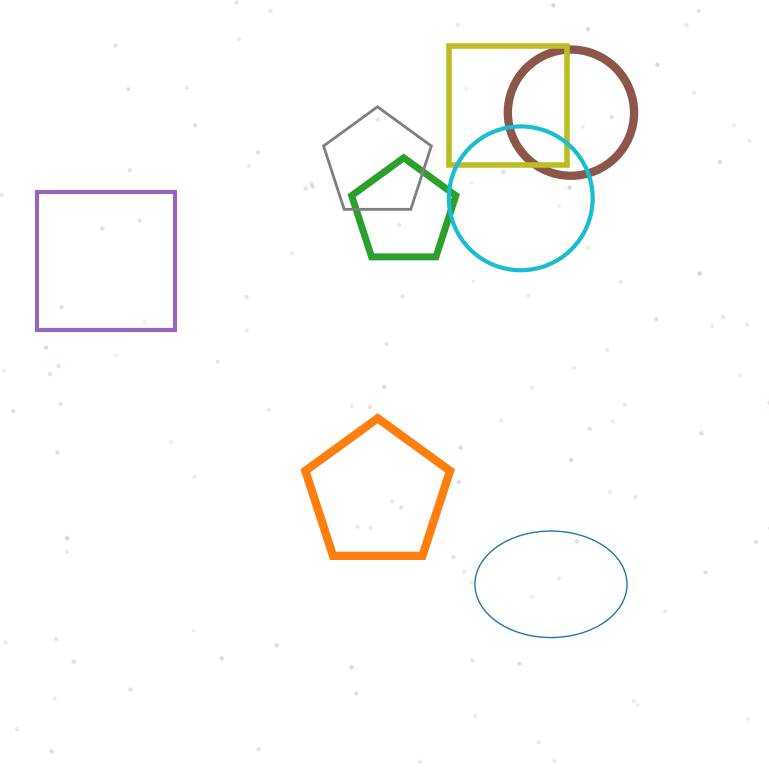[{"shape": "oval", "thickness": 0.5, "radius": 0.49, "center": [0.716, 0.241]}, {"shape": "pentagon", "thickness": 3, "radius": 0.49, "center": [0.491, 0.358]}, {"shape": "pentagon", "thickness": 2.5, "radius": 0.36, "center": [0.524, 0.724]}, {"shape": "square", "thickness": 1.5, "radius": 0.45, "center": [0.138, 0.661]}, {"shape": "circle", "thickness": 3, "radius": 0.41, "center": [0.741, 0.854]}, {"shape": "pentagon", "thickness": 1, "radius": 0.37, "center": [0.49, 0.788]}, {"shape": "square", "thickness": 2, "radius": 0.38, "center": [0.66, 0.863]}, {"shape": "circle", "thickness": 1.5, "radius": 0.47, "center": [0.676, 0.742]}]